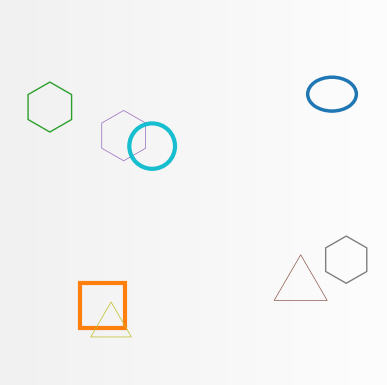[{"shape": "oval", "thickness": 2.5, "radius": 0.31, "center": [0.857, 0.755]}, {"shape": "square", "thickness": 3, "radius": 0.29, "center": [0.265, 0.207]}, {"shape": "hexagon", "thickness": 1, "radius": 0.32, "center": [0.129, 0.722]}, {"shape": "hexagon", "thickness": 0.5, "radius": 0.33, "center": [0.319, 0.648]}, {"shape": "triangle", "thickness": 0.5, "radius": 0.4, "center": [0.776, 0.259]}, {"shape": "hexagon", "thickness": 1, "radius": 0.31, "center": [0.893, 0.326]}, {"shape": "triangle", "thickness": 0.5, "radius": 0.3, "center": [0.287, 0.155]}, {"shape": "circle", "thickness": 3, "radius": 0.29, "center": [0.393, 0.62]}]